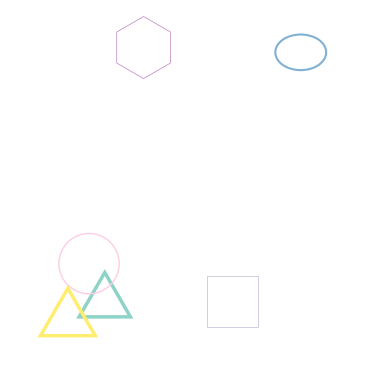[{"shape": "triangle", "thickness": 2.5, "radius": 0.38, "center": [0.272, 0.215]}, {"shape": "square", "thickness": 0.5, "radius": 0.33, "center": [0.603, 0.216]}, {"shape": "oval", "thickness": 1.5, "radius": 0.33, "center": [0.781, 0.864]}, {"shape": "circle", "thickness": 1, "radius": 0.39, "center": [0.231, 0.315]}, {"shape": "hexagon", "thickness": 0.5, "radius": 0.4, "center": [0.373, 0.877]}, {"shape": "triangle", "thickness": 2.5, "radius": 0.41, "center": [0.176, 0.169]}]